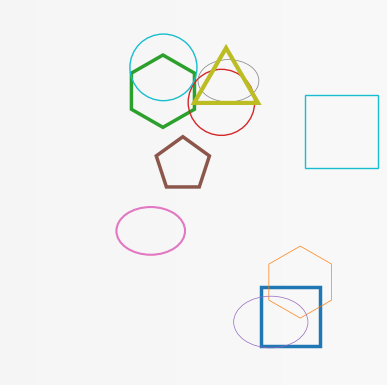[{"shape": "square", "thickness": 2.5, "radius": 0.38, "center": [0.75, 0.177]}, {"shape": "hexagon", "thickness": 0.5, "radius": 0.47, "center": [0.775, 0.267]}, {"shape": "hexagon", "thickness": 2.5, "radius": 0.47, "center": [0.42, 0.763]}, {"shape": "circle", "thickness": 1, "radius": 0.43, "center": [0.571, 0.734]}, {"shape": "oval", "thickness": 0.5, "radius": 0.48, "center": [0.699, 0.164]}, {"shape": "pentagon", "thickness": 2.5, "radius": 0.36, "center": [0.472, 0.573]}, {"shape": "oval", "thickness": 1.5, "radius": 0.44, "center": [0.389, 0.4]}, {"shape": "oval", "thickness": 0.5, "radius": 0.39, "center": [0.59, 0.79]}, {"shape": "triangle", "thickness": 3, "radius": 0.48, "center": [0.583, 0.78]}, {"shape": "circle", "thickness": 1, "radius": 0.43, "center": [0.422, 0.825]}, {"shape": "square", "thickness": 1, "radius": 0.47, "center": [0.882, 0.659]}]